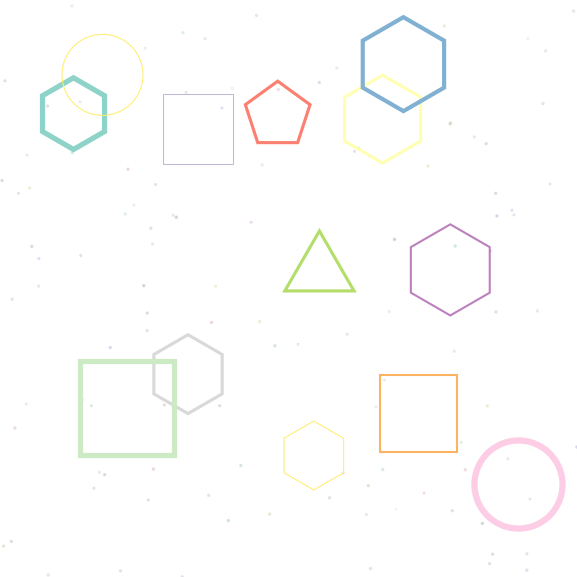[{"shape": "hexagon", "thickness": 2.5, "radius": 0.31, "center": [0.127, 0.802]}, {"shape": "hexagon", "thickness": 1.5, "radius": 0.38, "center": [0.663, 0.793]}, {"shape": "square", "thickness": 0.5, "radius": 0.3, "center": [0.343, 0.776]}, {"shape": "pentagon", "thickness": 1.5, "radius": 0.29, "center": [0.481, 0.8]}, {"shape": "hexagon", "thickness": 2, "radius": 0.41, "center": [0.699, 0.888]}, {"shape": "square", "thickness": 1, "radius": 0.33, "center": [0.725, 0.283]}, {"shape": "triangle", "thickness": 1.5, "radius": 0.35, "center": [0.553, 0.53]}, {"shape": "circle", "thickness": 3, "radius": 0.38, "center": [0.898, 0.16]}, {"shape": "hexagon", "thickness": 1.5, "radius": 0.34, "center": [0.326, 0.351]}, {"shape": "hexagon", "thickness": 1, "radius": 0.39, "center": [0.78, 0.532]}, {"shape": "square", "thickness": 2.5, "radius": 0.41, "center": [0.22, 0.293]}, {"shape": "hexagon", "thickness": 0.5, "radius": 0.3, "center": [0.543, 0.21]}, {"shape": "circle", "thickness": 0.5, "radius": 0.35, "center": [0.177, 0.87]}]